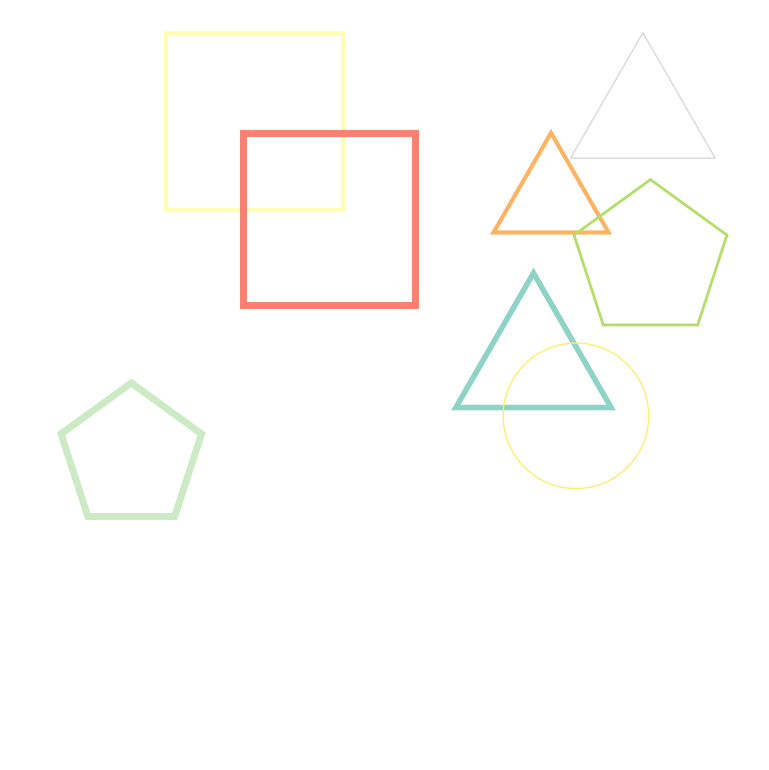[{"shape": "triangle", "thickness": 2, "radius": 0.58, "center": [0.693, 0.529]}, {"shape": "square", "thickness": 1.5, "radius": 0.57, "center": [0.331, 0.842]}, {"shape": "square", "thickness": 2.5, "radius": 0.56, "center": [0.427, 0.716]}, {"shape": "triangle", "thickness": 1.5, "radius": 0.43, "center": [0.716, 0.741]}, {"shape": "pentagon", "thickness": 1, "radius": 0.52, "center": [0.845, 0.662]}, {"shape": "triangle", "thickness": 0.5, "radius": 0.54, "center": [0.835, 0.849]}, {"shape": "pentagon", "thickness": 2.5, "radius": 0.48, "center": [0.171, 0.407]}, {"shape": "circle", "thickness": 0.5, "radius": 0.47, "center": [0.748, 0.46]}]